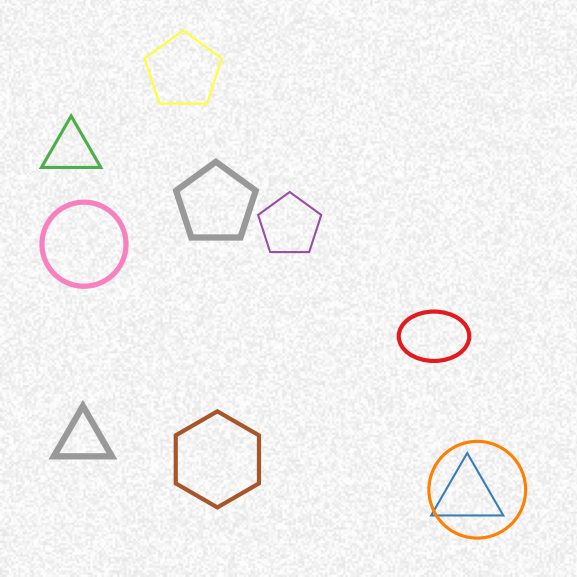[{"shape": "oval", "thickness": 2, "radius": 0.31, "center": [0.752, 0.417]}, {"shape": "triangle", "thickness": 1, "radius": 0.36, "center": [0.809, 0.143]}, {"shape": "triangle", "thickness": 1.5, "radius": 0.3, "center": [0.123, 0.739]}, {"shape": "pentagon", "thickness": 1, "radius": 0.29, "center": [0.502, 0.609]}, {"shape": "circle", "thickness": 1.5, "radius": 0.42, "center": [0.826, 0.151]}, {"shape": "pentagon", "thickness": 1, "radius": 0.35, "center": [0.317, 0.876]}, {"shape": "hexagon", "thickness": 2, "radius": 0.42, "center": [0.376, 0.204]}, {"shape": "circle", "thickness": 2.5, "radius": 0.36, "center": [0.145, 0.576]}, {"shape": "pentagon", "thickness": 3, "radius": 0.36, "center": [0.374, 0.647]}, {"shape": "triangle", "thickness": 3, "radius": 0.29, "center": [0.144, 0.238]}]